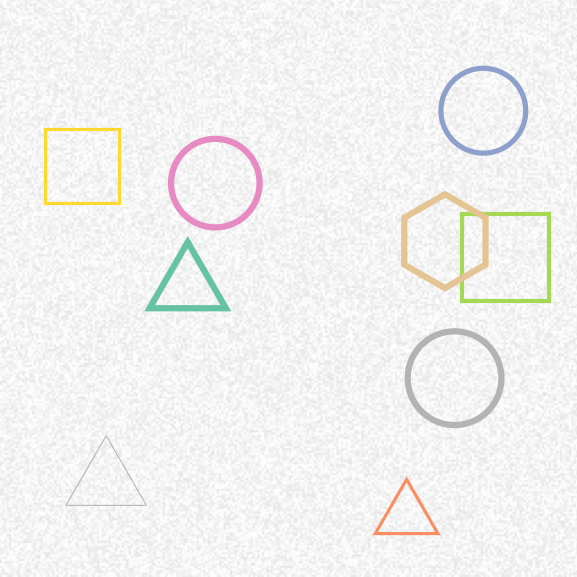[{"shape": "triangle", "thickness": 3, "radius": 0.38, "center": [0.325, 0.504]}, {"shape": "triangle", "thickness": 1.5, "radius": 0.31, "center": [0.704, 0.106]}, {"shape": "circle", "thickness": 2.5, "radius": 0.37, "center": [0.837, 0.807]}, {"shape": "circle", "thickness": 3, "radius": 0.38, "center": [0.373, 0.682]}, {"shape": "square", "thickness": 2, "radius": 0.38, "center": [0.875, 0.554]}, {"shape": "square", "thickness": 1.5, "radius": 0.32, "center": [0.142, 0.712]}, {"shape": "hexagon", "thickness": 3, "radius": 0.41, "center": [0.77, 0.581]}, {"shape": "circle", "thickness": 3, "radius": 0.41, "center": [0.787, 0.344]}, {"shape": "triangle", "thickness": 0.5, "radius": 0.4, "center": [0.184, 0.164]}]